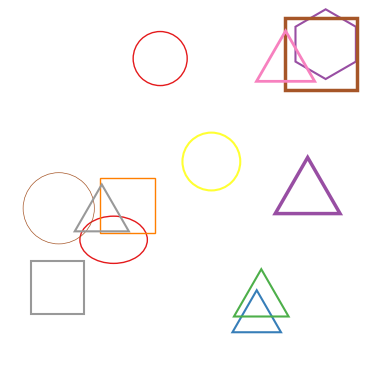[{"shape": "circle", "thickness": 1, "radius": 0.35, "center": [0.416, 0.848]}, {"shape": "oval", "thickness": 1, "radius": 0.44, "center": [0.295, 0.377]}, {"shape": "triangle", "thickness": 1.5, "radius": 0.36, "center": [0.667, 0.173]}, {"shape": "triangle", "thickness": 1.5, "radius": 0.41, "center": [0.679, 0.219]}, {"shape": "hexagon", "thickness": 1.5, "radius": 0.45, "center": [0.846, 0.885]}, {"shape": "triangle", "thickness": 2.5, "radius": 0.49, "center": [0.799, 0.494]}, {"shape": "square", "thickness": 1, "radius": 0.36, "center": [0.331, 0.467]}, {"shape": "circle", "thickness": 1.5, "radius": 0.38, "center": [0.549, 0.58]}, {"shape": "square", "thickness": 2.5, "radius": 0.47, "center": [0.834, 0.859]}, {"shape": "circle", "thickness": 0.5, "radius": 0.46, "center": [0.153, 0.459]}, {"shape": "triangle", "thickness": 2, "radius": 0.44, "center": [0.742, 0.832]}, {"shape": "square", "thickness": 1.5, "radius": 0.34, "center": [0.15, 0.252]}, {"shape": "triangle", "thickness": 1.5, "radius": 0.41, "center": [0.264, 0.44]}]